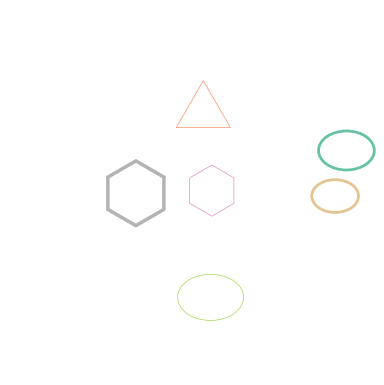[{"shape": "oval", "thickness": 2, "radius": 0.36, "center": [0.9, 0.609]}, {"shape": "triangle", "thickness": 0.5, "radius": 0.41, "center": [0.528, 0.709]}, {"shape": "hexagon", "thickness": 0.5, "radius": 0.33, "center": [0.55, 0.505]}, {"shape": "oval", "thickness": 0.5, "radius": 0.43, "center": [0.547, 0.228]}, {"shape": "oval", "thickness": 2, "radius": 0.3, "center": [0.87, 0.491]}, {"shape": "hexagon", "thickness": 2.5, "radius": 0.42, "center": [0.353, 0.498]}]